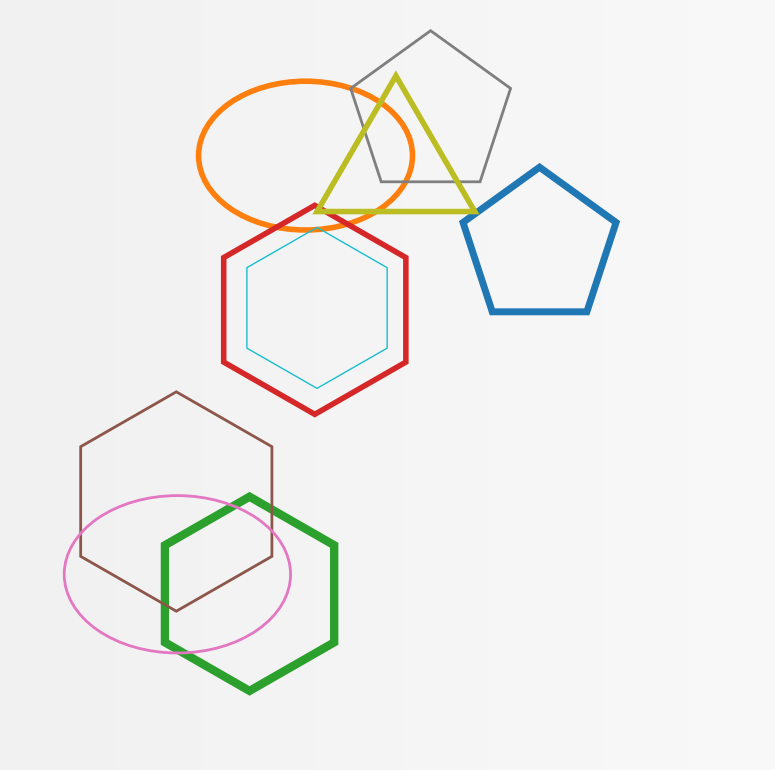[{"shape": "pentagon", "thickness": 2.5, "radius": 0.52, "center": [0.696, 0.679]}, {"shape": "oval", "thickness": 2, "radius": 0.69, "center": [0.394, 0.798]}, {"shape": "hexagon", "thickness": 3, "radius": 0.63, "center": [0.322, 0.229]}, {"shape": "hexagon", "thickness": 2, "radius": 0.68, "center": [0.406, 0.598]}, {"shape": "hexagon", "thickness": 1, "radius": 0.71, "center": [0.227, 0.349]}, {"shape": "oval", "thickness": 1, "radius": 0.73, "center": [0.229, 0.254]}, {"shape": "pentagon", "thickness": 1, "radius": 0.54, "center": [0.556, 0.852]}, {"shape": "triangle", "thickness": 2, "radius": 0.59, "center": [0.511, 0.784]}, {"shape": "hexagon", "thickness": 0.5, "radius": 0.52, "center": [0.409, 0.6]}]